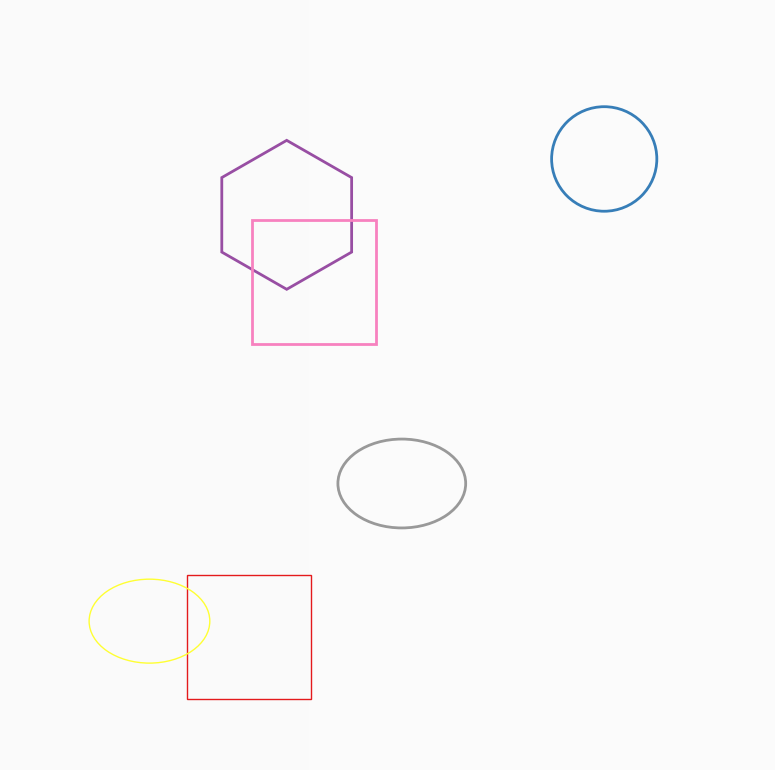[{"shape": "square", "thickness": 0.5, "radius": 0.4, "center": [0.321, 0.173]}, {"shape": "circle", "thickness": 1, "radius": 0.34, "center": [0.78, 0.794]}, {"shape": "hexagon", "thickness": 1, "radius": 0.48, "center": [0.37, 0.721]}, {"shape": "oval", "thickness": 0.5, "radius": 0.39, "center": [0.193, 0.193]}, {"shape": "square", "thickness": 1, "radius": 0.4, "center": [0.405, 0.634]}, {"shape": "oval", "thickness": 1, "radius": 0.41, "center": [0.518, 0.372]}]